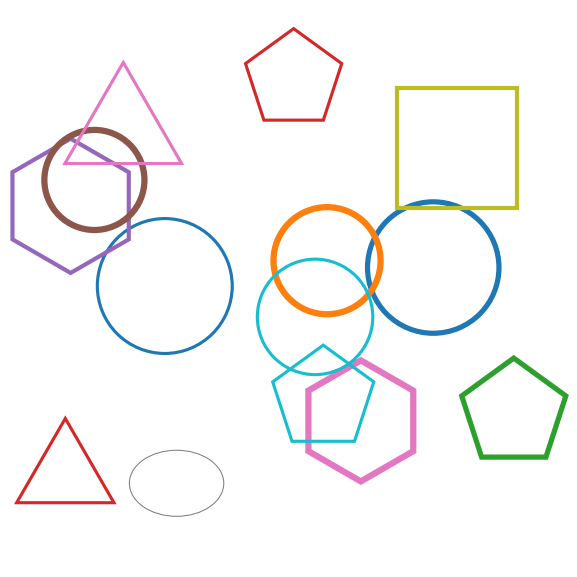[{"shape": "circle", "thickness": 1.5, "radius": 0.58, "center": [0.285, 0.504]}, {"shape": "circle", "thickness": 2.5, "radius": 0.57, "center": [0.75, 0.536]}, {"shape": "circle", "thickness": 3, "radius": 0.46, "center": [0.566, 0.548]}, {"shape": "pentagon", "thickness": 2.5, "radius": 0.47, "center": [0.89, 0.284]}, {"shape": "triangle", "thickness": 1.5, "radius": 0.49, "center": [0.113, 0.177]}, {"shape": "pentagon", "thickness": 1.5, "radius": 0.44, "center": [0.508, 0.862]}, {"shape": "hexagon", "thickness": 2, "radius": 0.58, "center": [0.122, 0.643]}, {"shape": "circle", "thickness": 3, "radius": 0.43, "center": [0.163, 0.688]}, {"shape": "triangle", "thickness": 1.5, "radius": 0.58, "center": [0.213, 0.774]}, {"shape": "hexagon", "thickness": 3, "radius": 0.52, "center": [0.625, 0.27]}, {"shape": "oval", "thickness": 0.5, "radius": 0.41, "center": [0.306, 0.162]}, {"shape": "square", "thickness": 2, "radius": 0.52, "center": [0.792, 0.743]}, {"shape": "circle", "thickness": 1.5, "radius": 0.5, "center": [0.546, 0.45]}, {"shape": "pentagon", "thickness": 1.5, "radius": 0.46, "center": [0.56, 0.309]}]